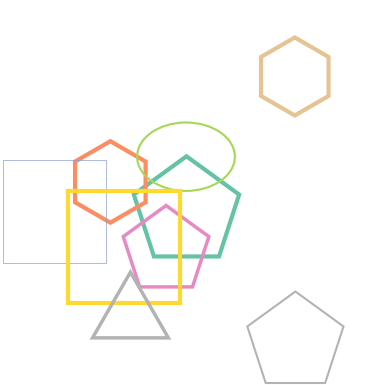[{"shape": "pentagon", "thickness": 3, "radius": 0.72, "center": [0.484, 0.45]}, {"shape": "hexagon", "thickness": 3, "radius": 0.53, "center": [0.287, 0.527]}, {"shape": "square", "thickness": 0.5, "radius": 0.67, "center": [0.141, 0.451]}, {"shape": "pentagon", "thickness": 2.5, "radius": 0.58, "center": [0.431, 0.349]}, {"shape": "oval", "thickness": 1.5, "radius": 0.63, "center": [0.483, 0.593]}, {"shape": "square", "thickness": 3, "radius": 0.73, "center": [0.321, 0.359]}, {"shape": "hexagon", "thickness": 3, "radius": 0.51, "center": [0.766, 0.801]}, {"shape": "pentagon", "thickness": 1.5, "radius": 0.66, "center": [0.767, 0.111]}, {"shape": "triangle", "thickness": 2.5, "radius": 0.57, "center": [0.339, 0.179]}]